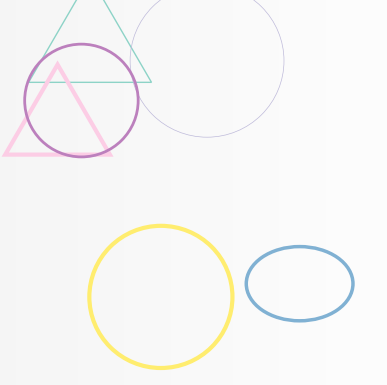[{"shape": "triangle", "thickness": 1, "radius": 0.92, "center": [0.232, 0.878]}, {"shape": "circle", "thickness": 0.5, "radius": 0.99, "center": [0.534, 0.842]}, {"shape": "oval", "thickness": 2.5, "radius": 0.69, "center": [0.773, 0.263]}, {"shape": "triangle", "thickness": 3, "radius": 0.78, "center": [0.149, 0.676]}, {"shape": "circle", "thickness": 2, "radius": 0.73, "center": [0.21, 0.739]}, {"shape": "circle", "thickness": 3, "radius": 0.92, "center": [0.415, 0.229]}]